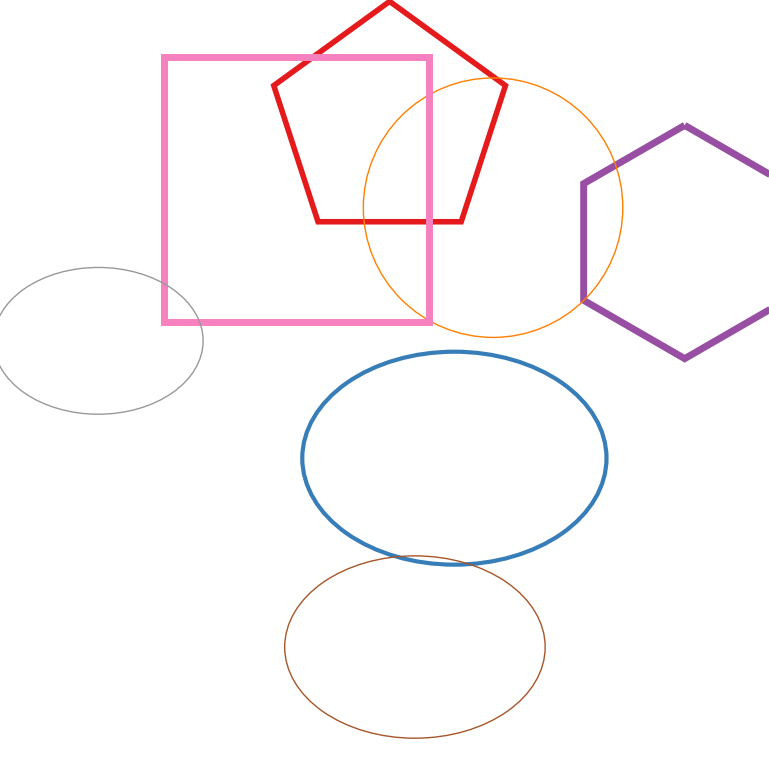[{"shape": "pentagon", "thickness": 2, "radius": 0.79, "center": [0.506, 0.84]}, {"shape": "oval", "thickness": 1.5, "radius": 0.99, "center": [0.59, 0.405]}, {"shape": "hexagon", "thickness": 2.5, "radius": 0.76, "center": [0.889, 0.686]}, {"shape": "circle", "thickness": 0.5, "radius": 0.84, "center": [0.64, 0.73]}, {"shape": "oval", "thickness": 0.5, "radius": 0.85, "center": [0.539, 0.16]}, {"shape": "square", "thickness": 2.5, "radius": 0.86, "center": [0.385, 0.754]}, {"shape": "oval", "thickness": 0.5, "radius": 0.68, "center": [0.128, 0.557]}]